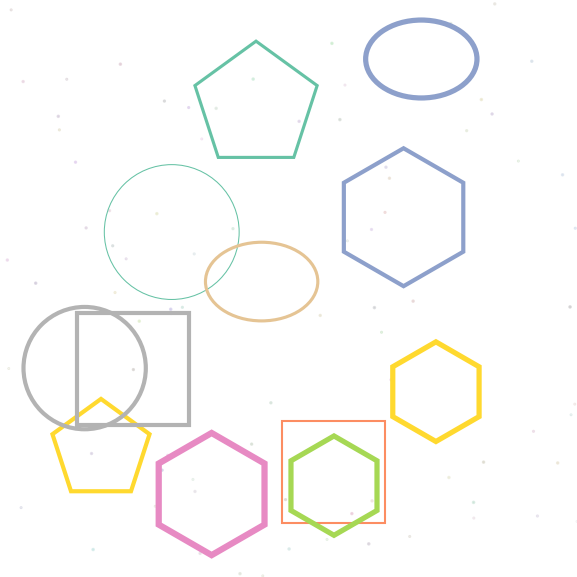[{"shape": "pentagon", "thickness": 1.5, "radius": 0.56, "center": [0.443, 0.817]}, {"shape": "circle", "thickness": 0.5, "radius": 0.58, "center": [0.297, 0.597]}, {"shape": "square", "thickness": 1, "radius": 0.44, "center": [0.577, 0.182]}, {"shape": "oval", "thickness": 2.5, "radius": 0.48, "center": [0.73, 0.897]}, {"shape": "hexagon", "thickness": 2, "radius": 0.6, "center": [0.699, 0.623]}, {"shape": "hexagon", "thickness": 3, "radius": 0.53, "center": [0.366, 0.144]}, {"shape": "hexagon", "thickness": 2.5, "radius": 0.43, "center": [0.578, 0.158]}, {"shape": "hexagon", "thickness": 2.5, "radius": 0.43, "center": [0.755, 0.321]}, {"shape": "pentagon", "thickness": 2, "radius": 0.44, "center": [0.175, 0.22]}, {"shape": "oval", "thickness": 1.5, "radius": 0.49, "center": [0.453, 0.512]}, {"shape": "circle", "thickness": 2, "radius": 0.53, "center": [0.147, 0.362]}, {"shape": "square", "thickness": 2, "radius": 0.49, "center": [0.231, 0.361]}]